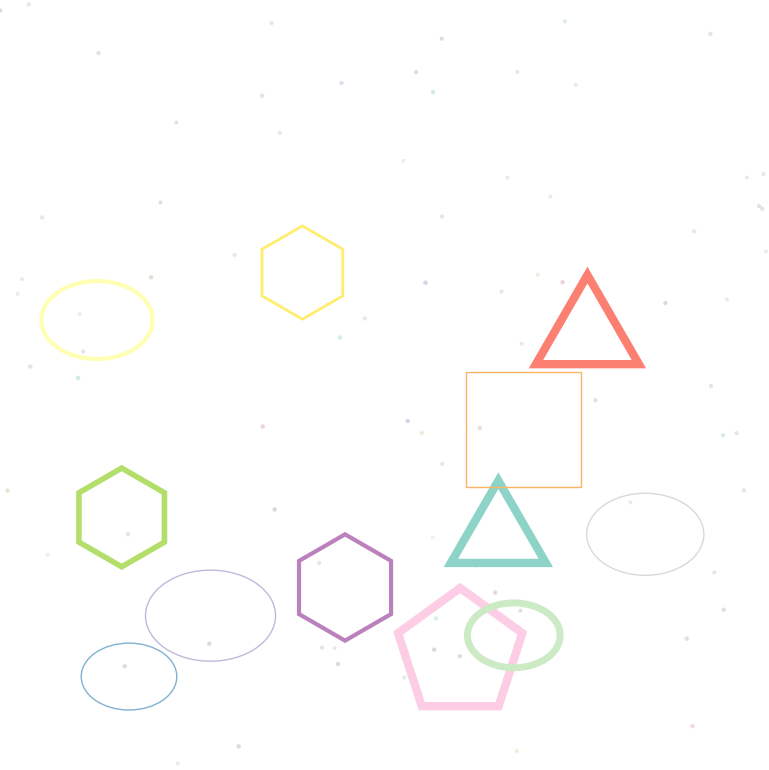[{"shape": "triangle", "thickness": 3, "radius": 0.36, "center": [0.647, 0.305]}, {"shape": "oval", "thickness": 1.5, "radius": 0.36, "center": [0.126, 0.584]}, {"shape": "oval", "thickness": 0.5, "radius": 0.42, "center": [0.273, 0.2]}, {"shape": "triangle", "thickness": 3, "radius": 0.39, "center": [0.763, 0.566]}, {"shape": "oval", "thickness": 0.5, "radius": 0.31, "center": [0.168, 0.121]}, {"shape": "square", "thickness": 0.5, "radius": 0.37, "center": [0.68, 0.442]}, {"shape": "hexagon", "thickness": 2, "radius": 0.32, "center": [0.158, 0.328]}, {"shape": "pentagon", "thickness": 3, "radius": 0.42, "center": [0.598, 0.152]}, {"shape": "oval", "thickness": 0.5, "radius": 0.38, "center": [0.838, 0.306]}, {"shape": "hexagon", "thickness": 1.5, "radius": 0.35, "center": [0.448, 0.237]}, {"shape": "oval", "thickness": 2.5, "radius": 0.3, "center": [0.667, 0.175]}, {"shape": "hexagon", "thickness": 1, "radius": 0.3, "center": [0.393, 0.646]}]